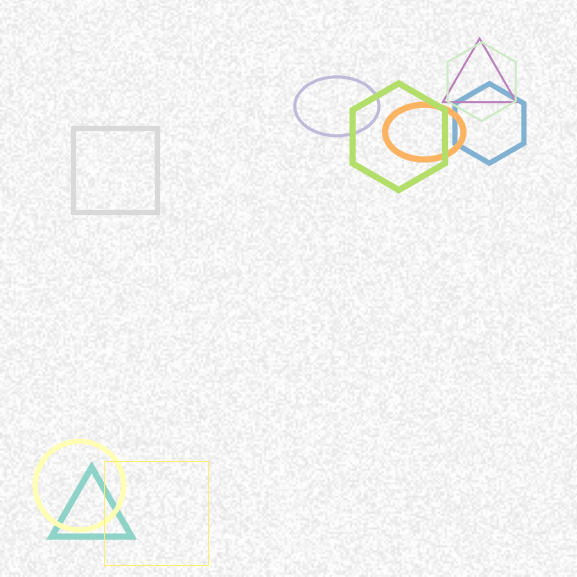[{"shape": "triangle", "thickness": 3, "radius": 0.4, "center": [0.159, 0.11]}, {"shape": "circle", "thickness": 2.5, "radius": 0.38, "center": [0.138, 0.158]}, {"shape": "oval", "thickness": 1.5, "radius": 0.36, "center": [0.583, 0.815]}, {"shape": "hexagon", "thickness": 2.5, "radius": 0.34, "center": [0.848, 0.785]}, {"shape": "oval", "thickness": 3, "radius": 0.34, "center": [0.735, 0.77]}, {"shape": "hexagon", "thickness": 3, "radius": 0.46, "center": [0.691, 0.762]}, {"shape": "square", "thickness": 2.5, "radius": 0.36, "center": [0.198, 0.705]}, {"shape": "triangle", "thickness": 1, "radius": 0.37, "center": [0.83, 0.859]}, {"shape": "hexagon", "thickness": 1, "radius": 0.34, "center": [0.834, 0.858]}, {"shape": "square", "thickness": 0.5, "radius": 0.45, "center": [0.271, 0.111]}]